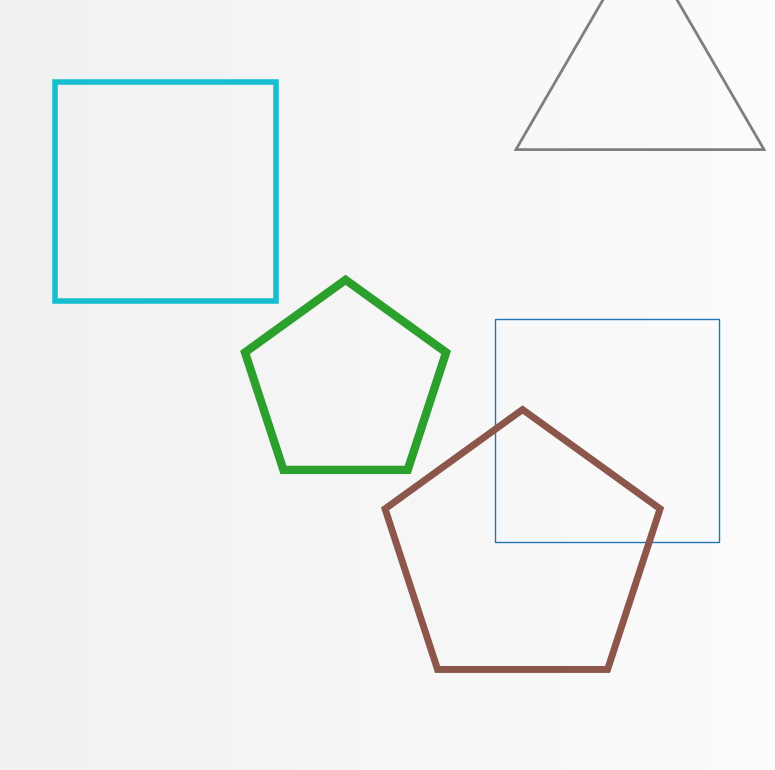[{"shape": "square", "thickness": 0.5, "radius": 0.72, "center": [0.784, 0.441]}, {"shape": "pentagon", "thickness": 3, "radius": 0.68, "center": [0.446, 0.5]}, {"shape": "pentagon", "thickness": 2.5, "radius": 0.93, "center": [0.674, 0.282]}, {"shape": "triangle", "thickness": 1, "radius": 0.92, "center": [0.826, 0.898]}, {"shape": "square", "thickness": 2, "radius": 0.71, "center": [0.214, 0.751]}]